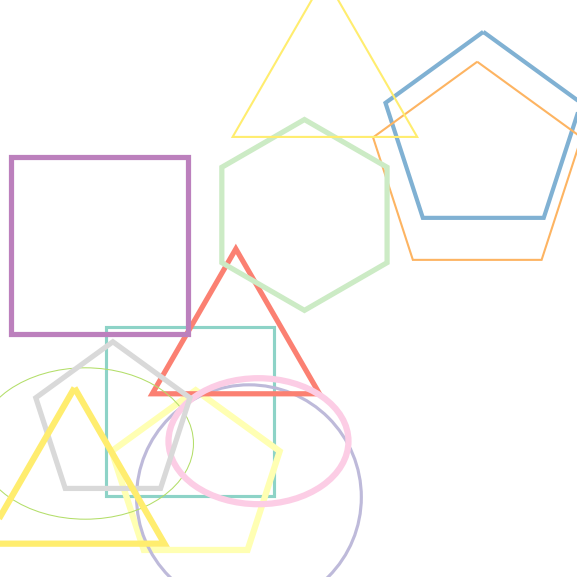[{"shape": "square", "thickness": 1.5, "radius": 0.73, "center": [0.329, 0.286]}, {"shape": "pentagon", "thickness": 3, "radius": 0.76, "center": [0.339, 0.171]}, {"shape": "circle", "thickness": 1.5, "radius": 0.97, "center": [0.431, 0.138]}, {"shape": "triangle", "thickness": 2.5, "radius": 0.84, "center": [0.408, 0.401]}, {"shape": "pentagon", "thickness": 2, "radius": 0.89, "center": [0.837, 0.766]}, {"shape": "pentagon", "thickness": 1, "radius": 0.95, "center": [0.826, 0.703]}, {"shape": "oval", "thickness": 0.5, "radius": 0.94, "center": [0.148, 0.231]}, {"shape": "oval", "thickness": 3, "radius": 0.78, "center": [0.448, 0.235]}, {"shape": "pentagon", "thickness": 2.5, "radius": 0.7, "center": [0.195, 0.267]}, {"shape": "square", "thickness": 2.5, "radius": 0.77, "center": [0.172, 0.575]}, {"shape": "hexagon", "thickness": 2.5, "radius": 0.83, "center": [0.527, 0.627]}, {"shape": "triangle", "thickness": 1, "radius": 0.92, "center": [0.563, 0.854]}, {"shape": "triangle", "thickness": 3, "radius": 0.9, "center": [0.129, 0.148]}]